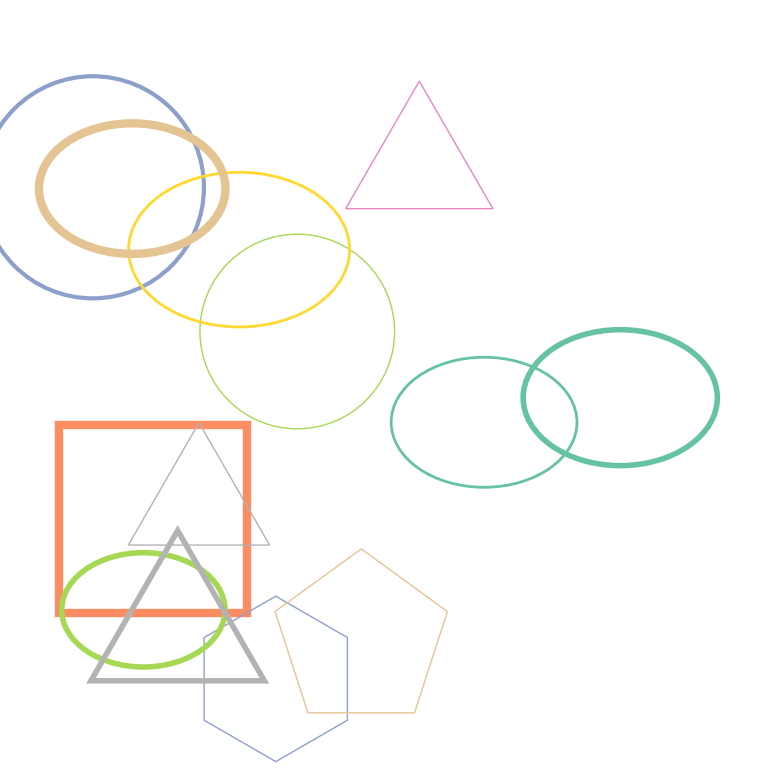[{"shape": "oval", "thickness": 2, "radius": 0.63, "center": [0.806, 0.484]}, {"shape": "oval", "thickness": 1, "radius": 0.6, "center": [0.629, 0.452]}, {"shape": "square", "thickness": 3, "radius": 0.61, "center": [0.199, 0.326]}, {"shape": "hexagon", "thickness": 0.5, "radius": 0.54, "center": [0.358, 0.118]}, {"shape": "circle", "thickness": 1.5, "radius": 0.72, "center": [0.121, 0.757]}, {"shape": "triangle", "thickness": 0.5, "radius": 0.55, "center": [0.545, 0.784]}, {"shape": "circle", "thickness": 0.5, "radius": 0.63, "center": [0.386, 0.569]}, {"shape": "oval", "thickness": 2, "radius": 0.53, "center": [0.186, 0.208]}, {"shape": "oval", "thickness": 1, "radius": 0.72, "center": [0.311, 0.676]}, {"shape": "pentagon", "thickness": 0.5, "radius": 0.59, "center": [0.469, 0.169]}, {"shape": "oval", "thickness": 3, "radius": 0.61, "center": [0.172, 0.755]}, {"shape": "triangle", "thickness": 0.5, "radius": 0.53, "center": [0.258, 0.345]}, {"shape": "triangle", "thickness": 2, "radius": 0.65, "center": [0.231, 0.181]}]